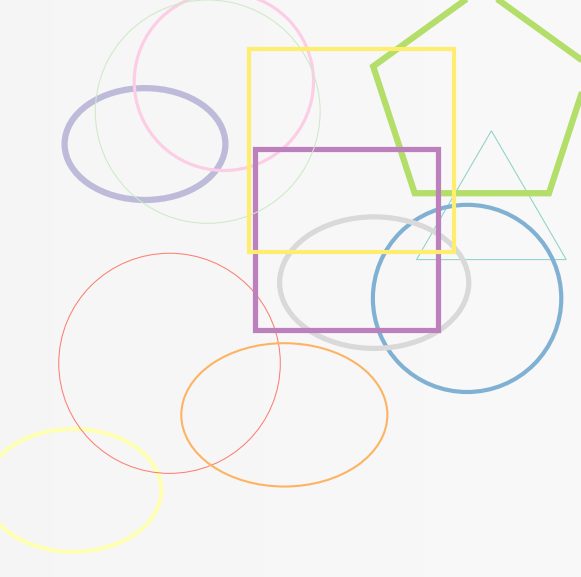[{"shape": "triangle", "thickness": 0.5, "radius": 0.74, "center": [0.845, 0.624]}, {"shape": "oval", "thickness": 2, "radius": 0.76, "center": [0.126, 0.15]}, {"shape": "oval", "thickness": 3, "radius": 0.69, "center": [0.249, 0.75]}, {"shape": "circle", "thickness": 0.5, "radius": 0.95, "center": [0.292, 0.37]}, {"shape": "circle", "thickness": 2, "radius": 0.81, "center": [0.804, 0.482]}, {"shape": "oval", "thickness": 1, "radius": 0.89, "center": [0.489, 0.281]}, {"shape": "pentagon", "thickness": 3, "radius": 0.98, "center": [0.829, 0.824]}, {"shape": "circle", "thickness": 1.5, "radius": 0.77, "center": [0.385, 0.858]}, {"shape": "oval", "thickness": 2.5, "radius": 0.81, "center": [0.644, 0.51]}, {"shape": "square", "thickness": 2.5, "radius": 0.79, "center": [0.596, 0.585]}, {"shape": "circle", "thickness": 0.5, "radius": 0.97, "center": [0.357, 0.806]}, {"shape": "square", "thickness": 2, "radius": 0.88, "center": [0.605, 0.739]}]